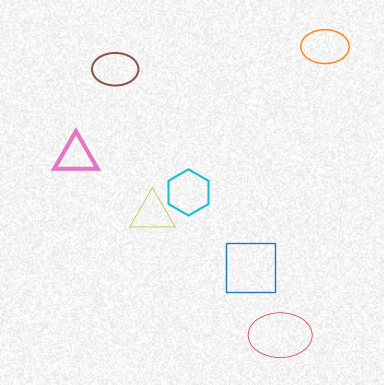[{"shape": "square", "thickness": 1, "radius": 0.32, "center": [0.651, 0.305]}, {"shape": "oval", "thickness": 1, "radius": 0.31, "center": [0.844, 0.879]}, {"shape": "oval", "thickness": 0.5, "radius": 0.42, "center": [0.728, 0.129]}, {"shape": "oval", "thickness": 1.5, "radius": 0.3, "center": [0.299, 0.82]}, {"shape": "triangle", "thickness": 3, "radius": 0.33, "center": [0.197, 0.594]}, {"shape": "triangle", "thickness": 0.5, "radius": 0.34, "center": [0.396, 0.445]}, {"shape": "hexagon", "thickness": 1.5, "radius": 0.3, "center": [0.49, 0.5]}]